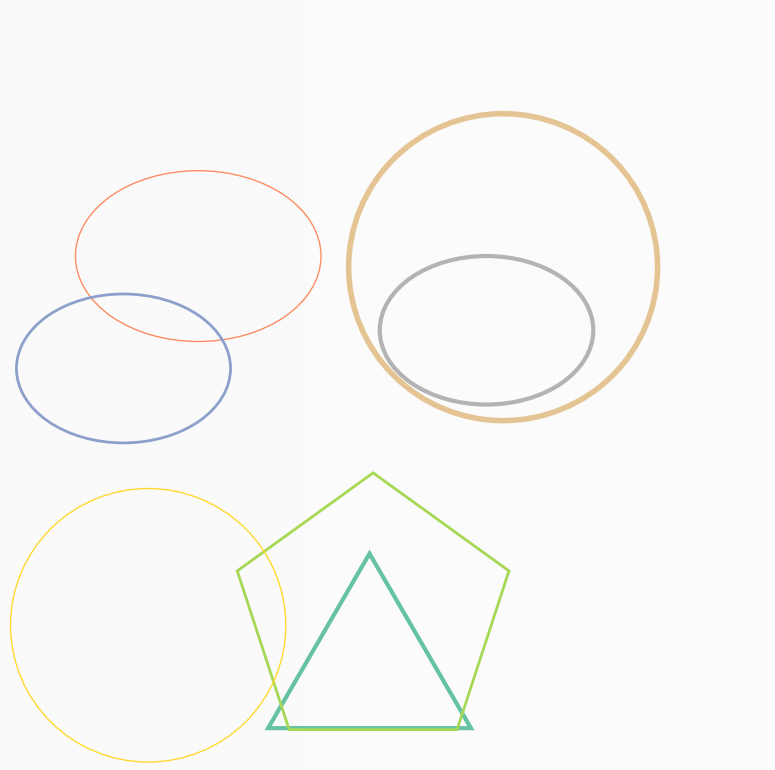[{"shape": "triangle", "thickness": 1.5, "radius": 0.76, "center": [0.477, 0.13]}, {"shape": "oval", "thickness": 0.5, "radius": 0.79, "center": [0.256, 0.667]}, {"shape": "oval", "thickness": 1, "radius": 0.69, "center": [0.159, 0.521]}, {"shape": "pentagon", "thickness": 1, "radius": 0.92, "center": [0.481, 0.202]}, {"shape": "circle", "thickness": 0.5, "radius": 0.89, "center": [0.191, 0.188]}, {"shape": "circle", "thickness": 2, "radius": 1.0, "center": [0.649, 0.653]}, {"shape": "oval", "thickness": 1.5, "radius": 0.69, "center": [0.628, 0.571]}]